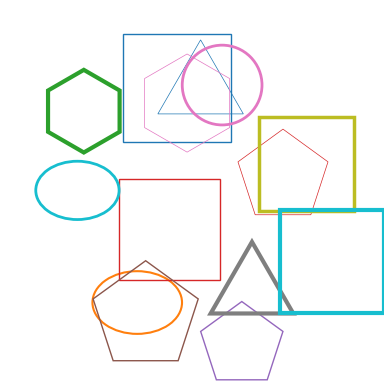[{"shape": "square", "thickness": 1, "radius": 0.7, "center": [0.459, 0.772]}, {"shape": "triangle", "thickness": 0.5, "radius": 0.64, "center": [0.521, 0.768]}, {"shape": "oval", "thickness": 1.5, "radius": 0.58, "center": [0.356, 0.214]}, {"shape": "hexagon", "thickness": 3, "radius": 0.54, "center": [0.218, 0.711]}, {"shape": "pentagon", "thickness": 0.5, "radius": 0.61, "center": [0.735, 0.542]}, {"shape": "square", "thickness": 1, "radius": 0.66, "center": [0.44, 0.404]}, {"shape": "pentagon", "thickness": 1, "radius": 0.56, "center": [0.628, 0.104]}, {"shape": "pentagon", "thickness": 1, "radius": 0.72, "center": [0.378, 0.179]}, {"shape": "hexagon", "thickness": 0.5, "radius": 0.64, "center": [0.486, 0.732]}, {"shape": "circle", "thickness": 2, "radius": 0.52, "center": [0.577, 0.779]}, {"shape": "triangle", "thickness": 3, "radius": 0.62, "center": [0.654, 0.248]}, {"shape": "square", "thickness": 2.5, "radius": 0.62, "center": [0.797, 0.574]}, {"shape": "square", "thickness": 3, "radius": 0.67, "center": [0.862, 0.321]}, {"shape": "oval", "thickness": 2, "radius": 0.54, "center": [0.201, 0.505]}]